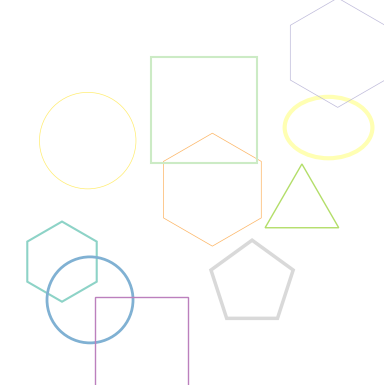[{"shape": "hexagon", "thickness": 1.5, "radius": 0.52, "center": [0.161, 0.32]}, {"shape": "oval", "thickness": 3, "radius": 0.57, "center": [0.853, 0.669]}, {"shape": "hexagon", "thickness": 0.5, "radius": 0.71, "center": [0.877, 0.863]}, {"shape": "circle", "thickness": 2, "radius": 0.56, "center": [0.234, 0.221]}, {"shape": "hexagon", "thickness": 0.5, "radius": 0.73, "center": [0.552, 0.507]}, {"shape": "triangle", "thickness": 1, "radius": 0.55, "center": [0.784, 0.464]}, {"shape": "pentagon", "thickness": 2.5, "radius": 0.56, "center": [0.655, 0.264]}, {"shape": "square", "thickness": 1, "radius": 0.6, "center": [0.368, 0.107]}, {"shape": "square", "thickness": 1.5, "radius": 0.69, "center": [0.529, 0.715]}, {"shape": "circle", "thickness": 0.5, "radius": 0.63, "center": [0.228, 0.635]}]